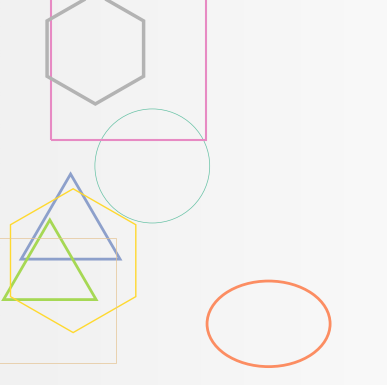[{"shape": "circle", "thickness": 0.5, "radius": 0.74, "center": [0.393, 0.569]}, {"shape": "oval", "thickness": 2, "radius": 0.79, "center": [0.693, 0.159]}, {"shape": "triangle", "thickness": 2, "radius": 0.74, "center": [0.182, 0.401]}, {"shape": "square", "thickness": 1.5, "radius": 1.0, "center": [0.333, 0.837]}, {"shape": "triangle", "thickness": 2, "radius": 0.69, "center": [0.129, 0.291]}, {"shape": "hexagon", "thickness": 1, "radius": 0.93, "center": [0.189, 0.323]}, {"shape": "square", "thickness": 0.5, "radius": 0.81, "center": [0.138, 0.22]}, {"shape": "hexagon", "thickness": 2.5, "radius": 0.72, "center": [0.246, 0.874]}]